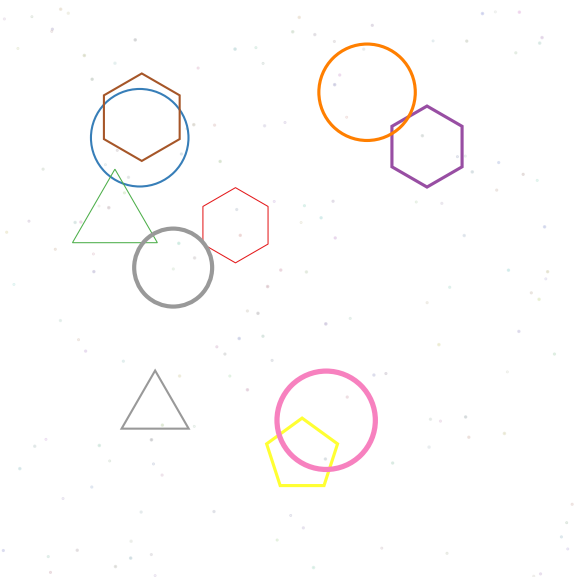[{"shape": "hexagon", "thickness": 0.5, "radius": 0.33, "center": [0.408, 0.609]}, {"shape": "circle", "thickness": 1, "radius": 0.42, "center": [0.242, 0.761]}, {"shape": "triangle", "thickness": 0.5, "radius": 0.42, "center": [0.199, 0.621]}, {"shape": "hexagon", "thickness": 1.5, "radius": 0.35, "center": [0.739, 0.745]}, {"shape": "circle", "thickness": 1.5, "radius": 0.42, "center": [0.636, 0.839]}, {"shape": "pentagon", "thickness": 1.5, "radius": 0.32, "center": [0.523, 0.211]}, {"shape": "hexagon", "thickness": 1, "radius": 0.38, "center": [0.246, 0.796]}, {"shape": "circle", "thickness": 2.5, "radius": 0.43, "center": [0.565, 0.271]}, {"shape": "triangle", "thickness": 1, "radius": 0.34, "center": [0.269, 0.29]}, {"shape": "circle", "thickness": 2, "radius": 0.34, "center": [0.3, 0.536]}]